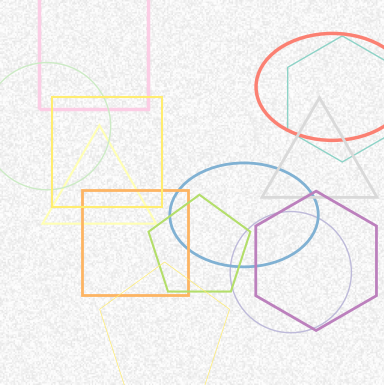[{"shape": "hexagon", "thickness": 1, "radius": 0.82, "center": [0.889, 0.743]}, {"shape": "triangle", "thickness": 1.5, "radius": 0.85, "center": [0.258, 0.504]}, {"shape": "circle", "thickness": 1, "radius": 0.79, "center": [0.755, 0.293]}, {"shape": "oval", "thickness": 2.5, "radius": 0.99, "center": [0.863, 0.774]}, {"shape": "oval", "thickness": 2, "radius": 0.96, "center": [0.634, 0.442]}, {"shape": "square", "thickness": 2, "radius": 0.68, "center": [0.351, 0.37]}, {"shape": "pentagon", "thickness": 1.5, "radius": 0.69, "center": [0.518, 0.355]}, {"shape": "square", "thickness": 2.5, "radius": 0.71, "center": [0.243, 0.861]}, {"shape": "triangle", "thickness": 2, "radius": 0.86, "center": [0.83, 0.574]}, {"shape": "hexagon", "thickness": 2, "radius": 0.9, "center": [0.821, 0.323]}, {"shape": "circle", "thickness": 1, "radius": 0.83, "center": [0.122, 0.672]}, {"shape": "pentagon", "thickness": 0.5, "radius": 0.89, "center": [0.428, 0.142]}, {"shape": "square", "thickness": 1.5, "radius": 0.72, "center": [0.277, 0.605]}]